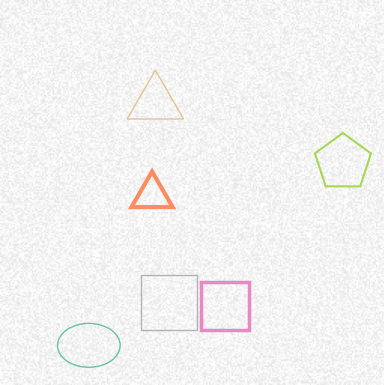[{"shape": "oval", "thickness": 1, "radius": 0.41, "center": [0.231, 0.103]}, {"shape": "triangle", "thickness": 3, "radius": 0.31, "center": [0.395, 0.493]}, {"shape": "square", "thickness": 2.5, "radius": 0.31, "center": [0.585, 0.205]}, {"shape": "pentagon", "thickness": 1.5, "radius": 0.38, "center": [0.891, 0.578]}, {"shape": "triangle", "thickness": 1, "radius": 0.42, "center": [0.403, 0.733]}, {"shape": "square", "thickness": 1, "radius": 0.36, "center": [0.439, 0.214]}]